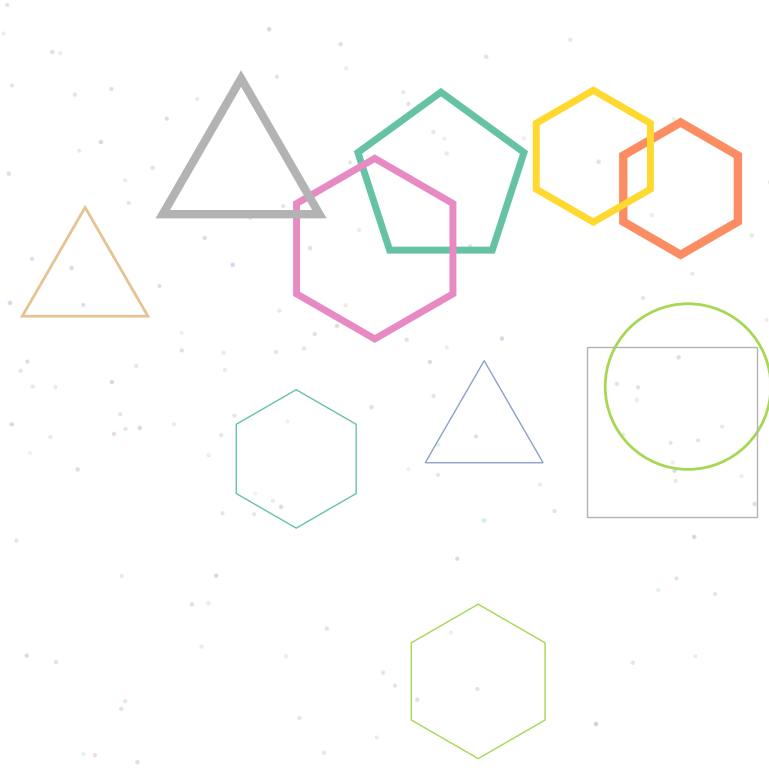[{"shape": "pentagon", "thickness": 2.5, "radius": 0.57, "center": [0.573, 0.767]}, {"shape": "hexagon", "thickness": 0.5, "radius": 0.45, "center": [0.385, 0.404]}, {"shape": "hexagon", "thickness": 3, "radius": 0.43, "center": [0.884, 0.755]}, {"shape": "triangle", "thickness": 0.5, "radius": 0.44, "center": [0.629, 0.443]}, {"shape": "hexagon", "thickness": 2.5, "radius": 0.59, "center": [0.487, 0.677]}, {"shape": "circle", "thickness": 1, "radius": 0.54, "center": [0.894, 0.498]}, {"shape": "hexagon", "thickness": 0.5, "radius": 0.5, "center": [0.621, 0.115]}, {"shape": "hexagon", "thickness": 2.5, "radius": 0.43, "center": [0.771, 0.797]}, {"shape": "triangle", "thickness": 1, "radius": 0.47, "center": [0.111, 0.636]}, {"shape": "triangle", "thickness": 3, "radius": 0.59, "center": [0.313, 0.781]}, {"shape": "square", "thickness": 0.5, "radius": 0.55, "center": [0.873, 0.439]}]